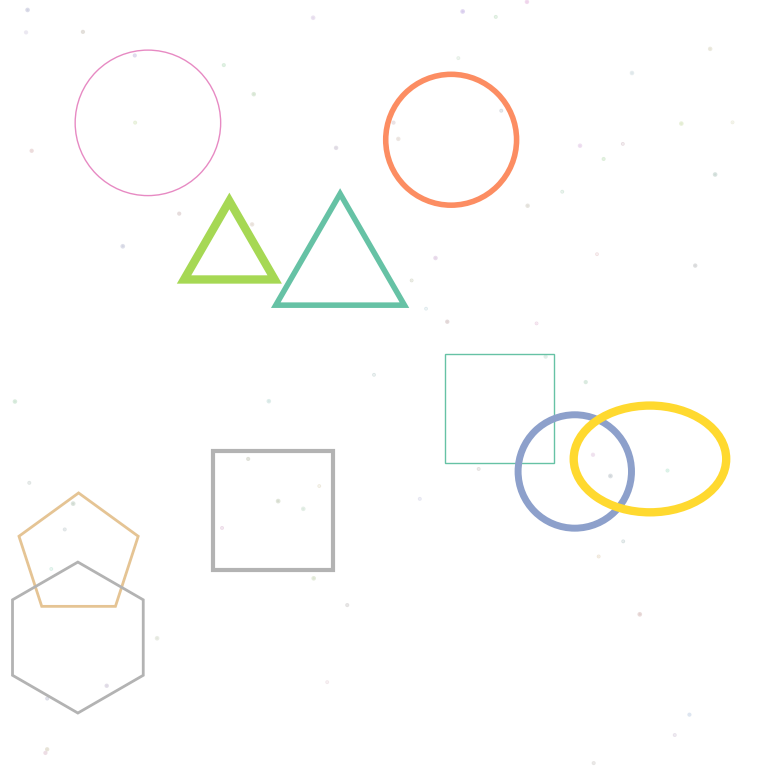[{"shape": "square", "thickness": 0.5, "radius": 0.35, "center": [0.648, 0.47]}, {"shape": "triangle", "thickness": 2, "radius": 0.48, "center": [0.442, 0.652]}, {"shape": "circle", "thickness": 2, "radius": 0.42, "center": [0.586, 0.819]}, {"shape": "circle", "thickness": 2.5, "radius": 0.37, "center": [0.746, 0.388]}, {"shape": "circle", "thickness": 0.5, "radius": 0.47, "center": [0.192, 0.84]}, {"shape": "triangle", "thickness": 3, "radius": 0.34, "center": [0.298, 0.671]}, {"shape": "oval", "thickness": 3, "radius": 0.5, "center": [0.844, 0.404]}, {"shape": "pentagon", "thickness": 1, "radius": 0.41, "center": [0.102, 0.278]}, {"shape": "square", "thickness": 1.5, "radius": 0.39, "center": [0.355, 0.337]}, {"shape": "hexagon", "thickness": 1, "radius": 0.49, "center": [0.101, 0.172]}]